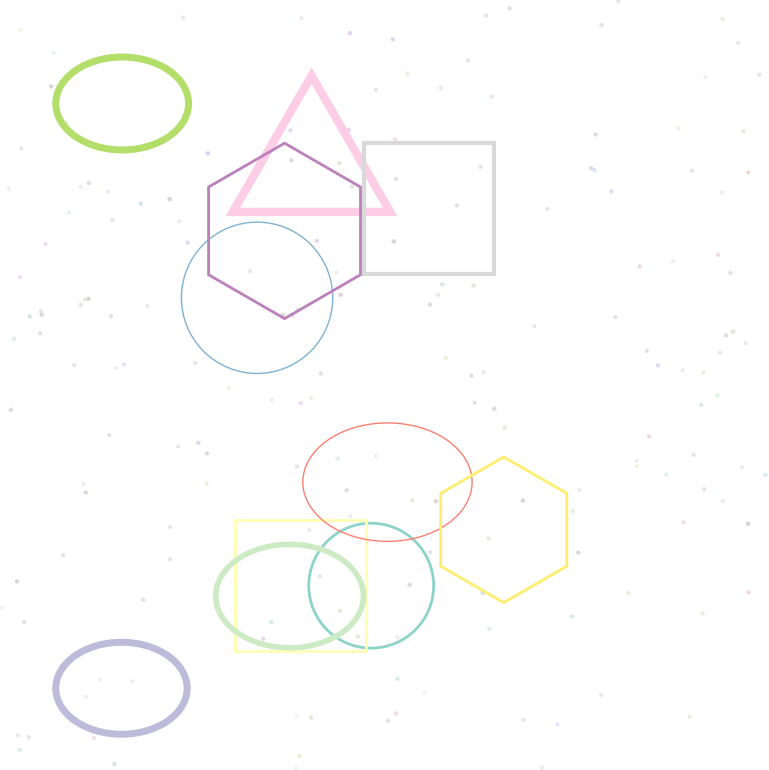[{"shape": "circle", "thickness": 1, "radius": 0.41, "center": [0.482, 0.239]}, {"shape": "square", "thickness": 1, "radius": 0.43, "center": [0.39, 0.24]}, {"shape": "oval", "thickness": 2.5, "radius": 0.43, "center": [0.158, 0.106]}, {"shape": "oval", "thickness": 0.5, "radius": 0.55, "center": [0.503, 0.374]}, {"shape": "circle", "thickness": 0.5, "radius": 0.49, "center": [0.334, 0.613]}, {"shape": "oval", "thickness": 2.5, "radius": 0.43, "center": [0.159, 0.866]}, {"shape": "triangle", "thickness": 3, "radius": 0.59, "center": [0.405, 0.784]}, {"shape": "square", "thickness": 1.5, "radius": 0.42, "center": [0.557, 0.729]}, {"shape": "hexagon", "thickness": 1, "radius": 0.57, "center": [0.37, 0.7]}, {"shape": "oval", "thickness": 2, "radius": 0.48, "center": [0.376, 0.226]}, {"shape": "hexagon", "thickness": 1, "radius": 0.47, "center": [0.654, 0.312]}]